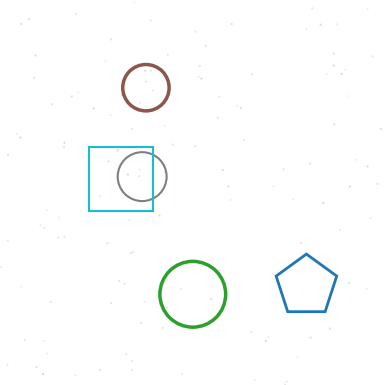[{"shape": "pentagon", "thickness": 2, "radius": 0.41, "center": [0.796, 0.257]}, {"shape": "circle", "thickness": 2.5, "radius": 0.43, "center": [0.501, 0.236]}, {"shape": "circle", "thickness": 2.5, "radius": 0.3, "center": [0.379, 0.772]}, {"shape": "circle", "thickness": 1.5, "radius": 0.32, "center": [0.369, 0.541]}, {"shape": "square", "thickness": 1.5, "radius": 0.42, "center": [0.313, 0.535]}]